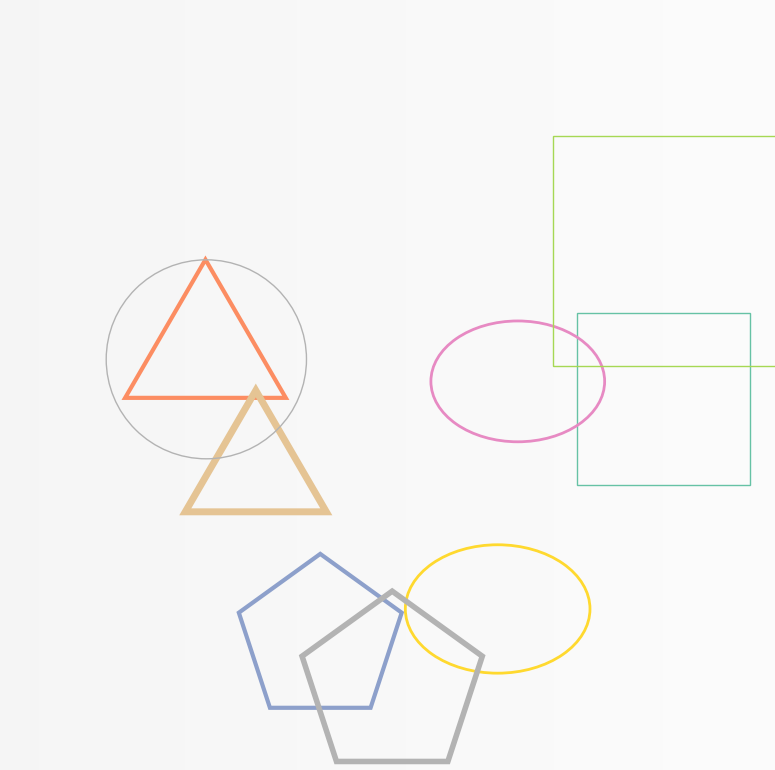[{"shape": "square", "thickness": 0.5, "radius": 0.56, "center": [0.856, 0.482]}, {"shape": "triangle", "thickness": 1.5, "radius": 0.6, "center": [0.265, 0.543]}, {"shape": "pentagon", "thickness": 1.5, "radius": 0.55, "center": [0.413, 0.17]}, {"shape": "oval", "thickness": 1, "radius": 0.56, "center": [0.668, 0.505]}, {"shape": "square", "thickness": 0.5, "radius": 0.75, "center": [0.863, 0.674]}, {"shape": "oval", "thickness": 1, "radius": 0.6, "center": [0.642, 0.209]}, {"shape": "triangle", "thickness": 2.5, "radius": 0.53, "center": [0.33, 0.388]}, {"shape": "pentagon", "thickness": 2, "radius": 0.61, "center": [0.506, 0.11]}, {"shape": "circle", "thickness": 0.5, "radius": 0.65, "center": [0.266, 0.533]}]